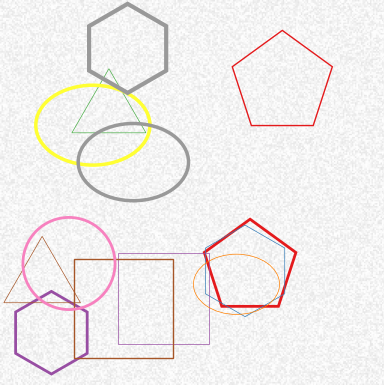[{"shape": "pentagon", "thickness": 1, "radius": 0.68, "center": [0.733, 0.784]}, {"shape": "pentagon", "thickness": 2, "radius": 0.63, "center": [0.65, 0.306]}, {"shape": "hexagon", "thickness": 0.5, "radius": 0.59, "center": [0.637, 0.296]}, {"shape": "triangle", "thickness": 0.5, "radius": 0.56, "center": [0.283, 0.711]}, {"shape": "hexagon", "thickness": 2, "radius": 0.54, "center": [0.134, 0.136]}, {"shape": "square", "thickness": 0.5, "radius": 0.59, "center": [0.425, 0.225]}, {"shape": "oval", "thickness": 0.5, "radius": 0.56, "center": [0.614, 0.262]}, {"shape": "oval", "thickness": 2.5, "radius": 0.74, "center": [0.241, 0.675]}, {"shape": "triangle", "thickness": 0.5, "radius": 0.57, "center": [0.109, 0.271]}, {"shape": "square", "thickness": 1, "radius": 0.64, "center": [0.32, 0.198]}, {"shape": "circle", "thickness": 2, "radius": 0.6, "center": [0.179, 0.316]}, {"shape": "oval", "thickness": 2.5, "radius": 0.72, "center": [0.346, 0.579]}, {"shape": "hexagon", "thickness": 3, "radius": 0.58, "center": [0.332, 0.874]}]